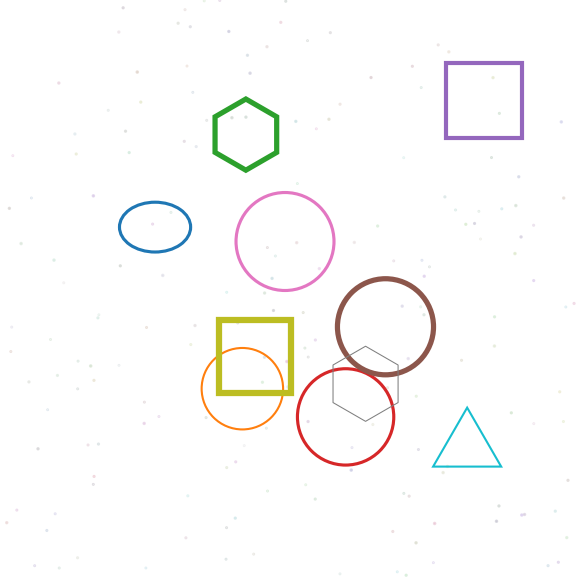[{"shape": "oval", "thickness": 1.5, "radius": 0.31, "center": [0.268, 0.606]}, {"shape": "circle", "thickness": 1, "radius": 0.35, "center": [0.42, 0.326]}, {"shape": "hexagon", "thickness": 2.5, "radius": 0.31, "center": [0.426, 0.766]}, {"shape": "circle", "thickness": 1.5, "radius": 0.42, "center": [0.598, 0.277]}, {"shape": "square", "thickness": 2, "radius": 0.33, "center": [0.838, 0.825]}, {"shape": "circle", "thickness": 2.5, "radius": 0.42, "center": [0.668, 0.433]}, {"shape": "circle", "thickness": 1.5, "radius": 0.42, "center": [0.494, 0.581]}, {"shape": "hexagon", "thickness": 0.5, "radius": 0.33, "center": [0.633, 0.335]}, {"shape": "square", "thickness": 3, "radius": 0.31, "center": [0.441, 0.382]}, {"shape": "triangle", "thickness": 1, "radius": 0.34, "center": [0.809, 0.225]}]